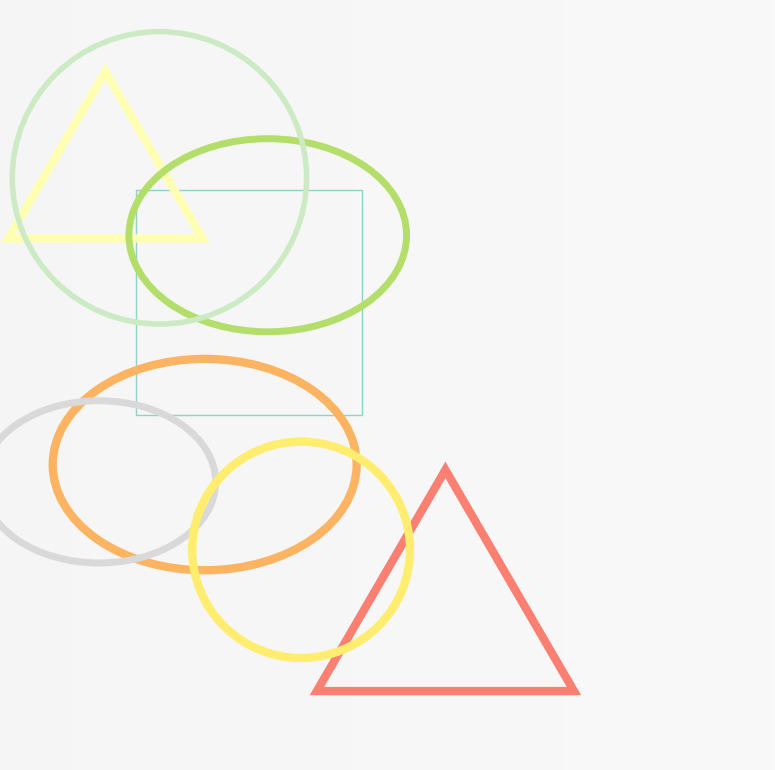[{"shape": "square", "thickness": 0.5, "radius": 0.73, "center": [0.321, 0.607]}, {"shape": "triangle", "thickness": 3, "radius": 0.72, "center": [0.136, 0.763]}, {"shape": "triangle", "thickness": 3, "radius": 0.96, "center": [0.575, 0.198]}, {"shape": "oval", "thickness": 3, "radius": 0.98, "center": [0.264, 0.397]}, {"shape": "oval", "thickness": 2.5, "radius": 0.9, "center": [0.345, 0.694]}, {"shape": "oval", "thickness": 2.5, "radius": 0.75, "center": [0.128, 0.374]}, {"shape": "circle", "thickness": 2, "radius": 0.95, "center": [0.206, 0.769]}, {"shape": "circle", "thickness": 3, "radius": 0.7, "center": [0.389, 0.286]}]